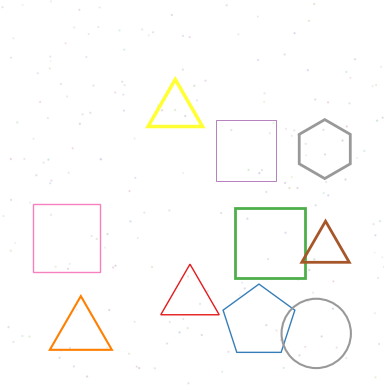[{"shape": "triangle", "thickness": 1, "radius": 0.44, "center": [0.493, 0.226]}, {"shape": "pentagon", "thickness": 1, "radius": 0.49, "center": [0.673, 0.164]}, {"shape": "square", "thickness": 2, "radius": 0.45, "center": [0.702, 0.368]}, {"shape": "square", "thickness": 0.5, "radius": 0.4, "center": [0.639, 0.608]}, {"shape": "triangle", "thickness": 1.5, "radius": 0.47, "center": [0.21, 0.138]}, {"shape": "triangle", "thickness": 2.5, "radius": 0.41, "center": [0.455, 0.712]}, {"shape": "triangle", "thickness": 2, "radius": 0.36, "center": [0.846, 0.354]}, {"shape": "square", "thickness": 1, "radius": 0.44, "center": [0.172, 0.382]}, {"shape": "circle", "thickness": 1.5, "radius": 0.45, "center": [0.821, 0.134]}, {"shape": "hexagon", "thickness": 2, "radius": 0.38, "center": [0.844, 0.613]}]